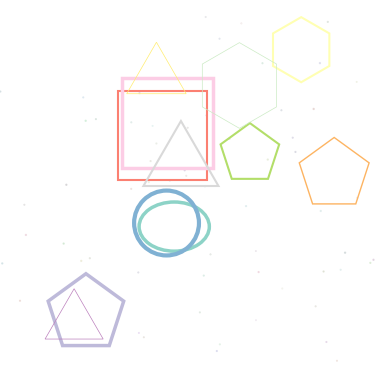[{"shape": "oval", "thickness": 2.5, "radius": 0.46, "center": [0.453, 0.411]}, {"shape": "hexagon", "thickness": 1.5, "radius": 0.42, "center": [0.782, 0.871]}, {"shape": "pentagon", "thickness": 2.5, "radius": 0.52, "center": [0.223, 0.186]}, {"shape": "square", "thickness": 1.5, "radius": 0.57, "center": [0.421, 0.648]}, {"shape": "circle", "thickness": 3, "radius": 0.42, "center": [0.433, 0.421]}, {"shape": "pentagon", "thickness": 1, "radius": 0.48, "center": [0.868, 0.548]}, {"shape": "pentagon", "thickness": 1.5, "radius": 0.4, "center": [0.649, 0.6]}, {"shape": "square", "thickness": 2.5, "radius": 0.59, "center": [0.435, 0.681]}, {"shape": "triangle", "thickness": 1.5, "radius": 0.56, "center": [0.47, 0.573]}, {"shape": "triangle", "thickness": 0.5, "radius": 0.44, "center": [0.193, 0.163]}, {"shape": "hexagon", "thickness": 0.5, "radius": 0.56, "center": [0.622, 0.778]}, {"shape": "triangle", "thickness": 0.5, "radius": 0.45, "center": [0.406, 0.801]}]